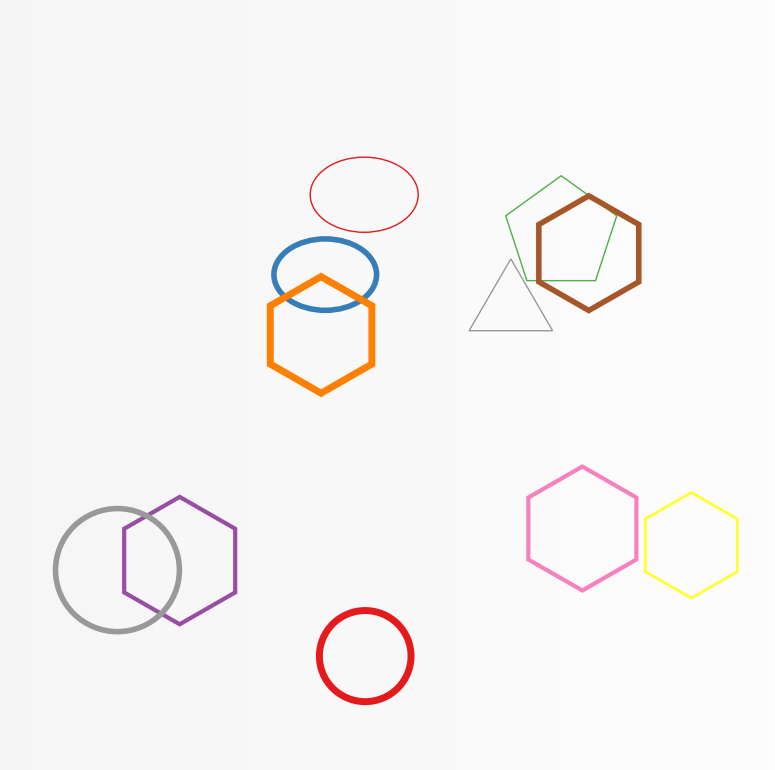[{"shape": "circle", "thickness": 2.5, "radius": 0.3, "center": [0.471, 0.148]}, {"shape": "oval", "thickness": 0.5, "radius": 0.35, "center": [0.47, 0.747]}, {"shape": "oval", "thickness": 2, "radius": 0.33, "center": [0.42, 0.643]}, {"shape": "pentagon", "thickness": 0.5, "radius": 0.38, "center": [0.724, 0.696]}, {"shape": "hexagon", "thickness": 1.5, "radius": 0.41, "center": [0.232, 0.272]}, {"shape": "hexagon", "thickness": 2.5, "radius": 0.38, "center": [0.414, 0.565]}, {"shape": "hexagon", "thickness": 1, "radius": 0.34, "center": [0.892, 0.292]}, {"shape": "hexagon", "thickness": 2, "radius": 0.37, "center": [0.76, 0.671]}, {"shape": "hexagon", "thickness": 1.5, "radius": 0.4, "center": [0.751, 0.314]}, {"shape": "circle", "thickness": 2, "radius": 0.4, "center": [0.152, 0.26]}, {"shape": "triangle", "thickness": 0.5, "radius": 0.31, "center": [0.659, 0.602]}]